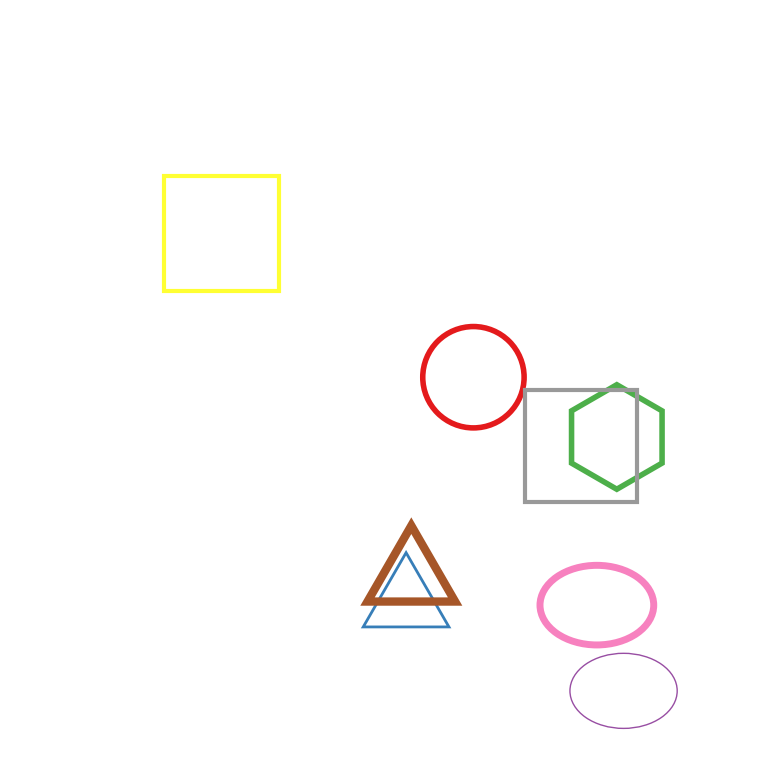[{"shape": "circle", "thickness": 2, "radius": 0.33, "center": [0.615, 0.51]}, {"shape": "triangle", "thickness": 1, "radius": 0.32, "center": [0.527, 0.218]}, {"shape": "hexagon", "thickness": 2, "radius": 0.34, "center": [0.801, 0.432]}, {"shape": "oval", "thickness": 0.5, "radius": 0.35, "center": [0.81, 0.103]}, {"shape": "square", "thickness": 1.5, "radius": 0.37, "center": [0.288, 0.696]}, {"shape": "triangle", "thickness": 3, "radius": 0.33, "center": [0.534, 0.252]}, {"shape": "oval", "thickness": 2.5, "radius": 0.37, "center": [0.775, 0.214]}, {"shape": "square", "thickness": 1.5, "radius": 0.36, "center": [0.755, 0.42]}]